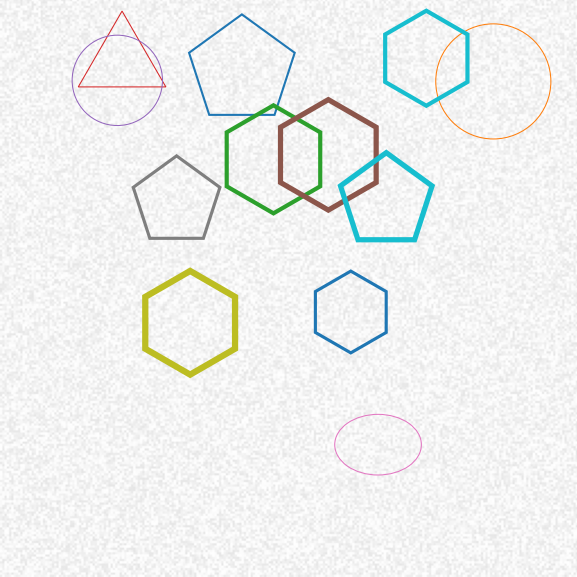[{"shape": "pentagon", "thickness": 1, "radius": 0.48, "center": [0.419, 0.878]}, {"shape": "hexagon", "thickness": 1.5, "radius": 0.35, "center": [0.607, 0.459]}, {"shape": "circle", "thickness": 0.5, "radius": 0.5, "center": [0.854, 0.858]}, {"shape": "hexagon", "thickness": 2, "radius": 0.47, "center": [0.474, 0.723]}, {"shape": "triangle", "thickness": 0.5, "radius": 0.44, "center": [0.211, 0.892]}, {"shape": "circle", "thickness": 0.5, "radius": 0.39, "center": [0.203, 0.86]}, {"shape": "hexagon", "thickness": 2.5, "radius": 0.48, "center": [0.569, 0.731]}, {"shape": "oval", "thickness": 0.5, "radius": 0.38, "center": [0.655, 0.229]}, {"shape": "pentagon", "thickness": 1.5, "radius": 0.39, "center": [0.306, 0.65]}, {"shape": "hexagon", "thickness": 3, "radius": 0.45, "center": [0.329, 0.44]}, {"shape": "hexagon", "thickness": 2, "radius": 0.41, "center": [0.738, 0.898]}, {"shape": "pentagon", "thickness": 2.5, "radius": 0.42, "center": [0.669, 0.651]}]